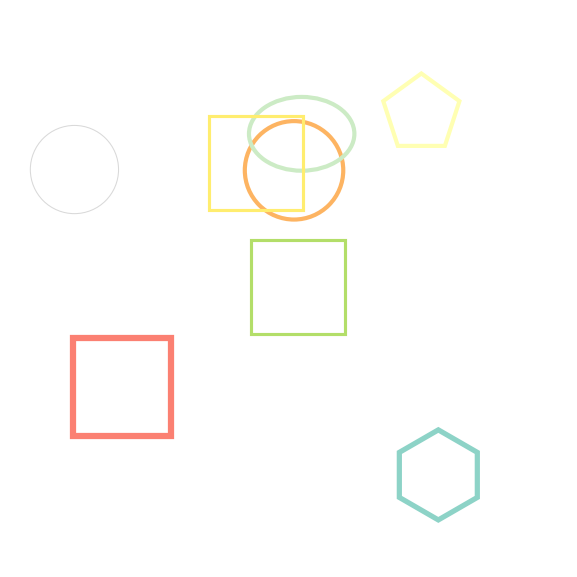[{"shape": "hexagon", "thickness": 2.5, "radius": 0.39, "center": [0.759, 0.177]}, {"shape": "pentagon", "thickness": 2, "radius": 0.35, "center": [0.73, 0.803]}, {"shape": "square", "thickness": 3, "radius": 0.42, "center": [0.212, 0.328]}, {"shape": "circle", "thickness": 2, "radius": 0.43, "center": [0.509, 0.704]}, {"shape": "square", "thickness": 1.5, "radius": 0.41, "center": [0.516, 0.502]}, {"shape": "circle", "thickness": 0.5, "radius": 0.38, "center": [0.129, 0.706]}, {"shape": "oval", "thickness": 2, "radius": 0.46, "center": [0.522, 0.767]}, {"shape": "square", "thickness": 1.5, "radius": 0.41, "center": [0.443, 0.717]}]